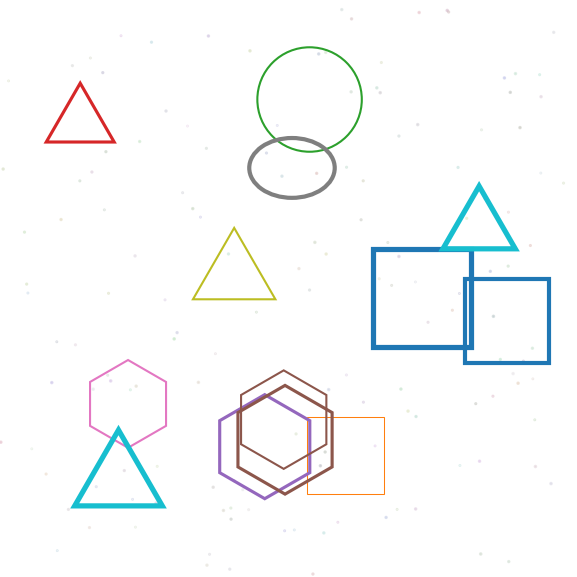[{"shape": "square", "thickness": 2, "radius": 0.37, "center": [0.878, 0.443]}, {"shape": "square", "thickness": 2.5, "radius": 0.42, "center": [0.731, 0.484]}, {"shape": "square", "thickness": 0.5, "radius": 0.33, "center": [0.598, 0.211]}, {"shape": "circle", "thickness": 1, "radius": 0.45, "center": [0.536, 0.827]}, {"shape": "triangle", "thickness": 1.5, "radius": 0.34, "center": [0.139, 0.787]}, {"shape": "hexagon", "thickness": 1.5, "radius": 0.45, "center": [0.458, 0.226]}, {"shape": "hexagon", "thickness": 1, "radius": 0.43, "center": [0.491, 0.273]}, {"shape": "hexagon", "thickness": 1.5, "radius": 0.47, "center": [0.494, 0.238]}, {"shape": "hexagon", "thickness": 1, "radius": 0.38, "center": [0.222, 0.3]}, {"shape": "oval", "thickness": 2, "radius": 0.37, "center": [0.506, 0.708]}, {"shape": "triangle", "thickness": 1, "radius": 0.41, "center": [0.406, 0.522]}, {"shape": "triangle", "thickness": 2.5, "radius": 0.36, "center": [0.83, 0.604]}, {"shape": "triangle", "thickness": 2.5, "radius": 0.44, "center": [0.205, 0.167]}]